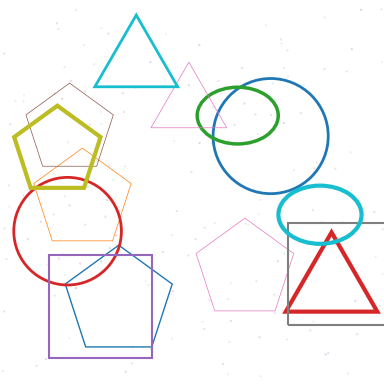[{"shape": "pentagon", "thickness": 1, "radius": 0.73, "center": [0.308, 0.217]}, {"shape": "circle", "thickness": 2, "radius": 0.75, "center": [0.703, 0.647]}, {"shape": "pentagon", "thickness": 0.5, "radius": 0.67, "center": [0.214, 0.482]}, {"shape": "oval", "thickness": 2.5, "radius": 0.53, "center": [0.617, 0.7]}, {"shape": "circle", "thickness": 2, "radius": 0.7, "center": [0.176, 0.4]}, {"shape": "triangle", "thickness": 3, "radius": 0.69, "center": [0.861, 0.259]}, {"shape": "square", "thickness": 1.5, "radius": 0.67, "center": [0.262, 0.204]}, {"shape": "pentagon", "thickness": 0.5, "radius": 0.6, "center": [0.181, 0.665]}, {"shape": "triangle", "thickness": 0.5, "radius": 0.57, "center": [0.491, 0.725]}, {"shape": "pentagon", "thickness": 0.5, "radius": 0.67, "center": [0.636, 0.3]}, {"shape": "square", "thickness": 1.5, "radius": 0.66, "center": [0.88, 0.288]}, {"shape": "pentagon", "thickness": 3, "radius": 0.59, "center": [0.149, 0.608]}, {"shape": "triangle", "thickness": 2, "radius": 0.62, "center": [0.354, 0.837]}, {"shape": "oval", "thickness": 3, "radius": 0.54, "center": [0.831, 0.442]}]